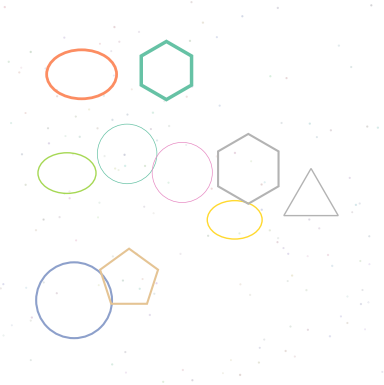[{"shape": "hexagon", "thickness": 2.5, "radius": 0.38, "center": [0.432, 0.817]}, {"shape": "circle", "thickness": 0.5, "radius": 0.39, "center": [0.33, 0.6]}, {"shape": "oval", "thickness": 2, "radius": 0.45, "center": [0.212, 0.807]}, {"shape": "circle", "thickness": 1.5, "radius": 0.49, "center": [0.192, 0.22]}, {"shape": "circle", "thickness": 0.5, "radius": 0.39, "center": [0.473, 0.552]}, {"shape": "oval", "thickness": 1, "radius": 0.38, "center": [0.174, 0.55]}, {"shape": "oval", "thickness": 1, "radius": 0.36, "center": [0.61, 0.429]}, {"shape": "pentagon", "thickness": 1.5, "radius": 0.4, "center": [0.335, 0.275]}, {"shape": "hexagon", "thickness": 1.5, "radius": 0.45, "center": [0.645, 0.561]}, {"shape": "triangle", "thickness": 1, "radius": 0.41, "center": [0.808, 0.481]}]